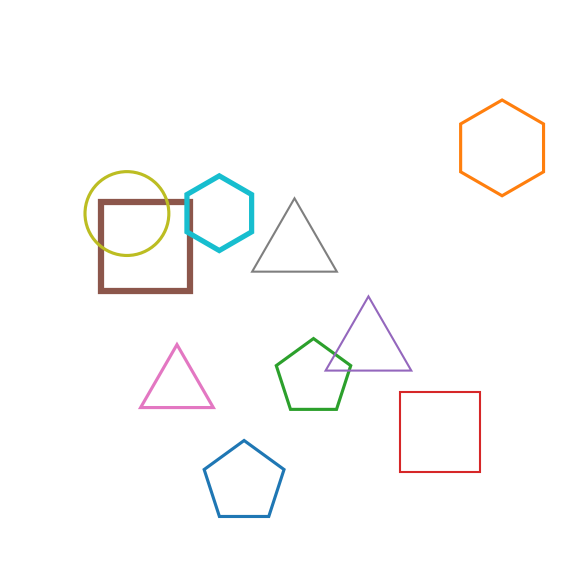[{"shape": "pentagon", "thickness": 1.5, "radius": 0.36, "center": [0.423, 0.164]}, {"shape": "hexagon", "thickness": 1.5, "radius": 0.41, "center": [0.869, 0.743]}, {"shape": "pentagon", "thickness": 1.5, "radius": 0.34, "center": [0.543, 0.345]}, {"shape": "square", "thickness": 1, "radius": 0.35, "center": [0.761, 0.251]}, {"shape": "triangle", "thickness": 1, "radius": 0.43, "center": [0.638, 0.4]}, {"shape": "square", "thickness": 3, "radius": 0.39, "center": [0.252, 0.572]}, {"shape": "triangle", "thickness": 1.5, "radius": 0.36, "center": [0.306, 0.33]}, {"shape": "triangle", "thickness": 1, "radius": 0.42, "center": [0.51, 0.571]}, {"shape": "circle", "thickness": 1.5, "radius": 0.36, "center": [0.22, 0.629]}, {"shape": "hexagon", "thickness": 2.5, "radius": 0.32, "center": [0.38, 0.63]}]